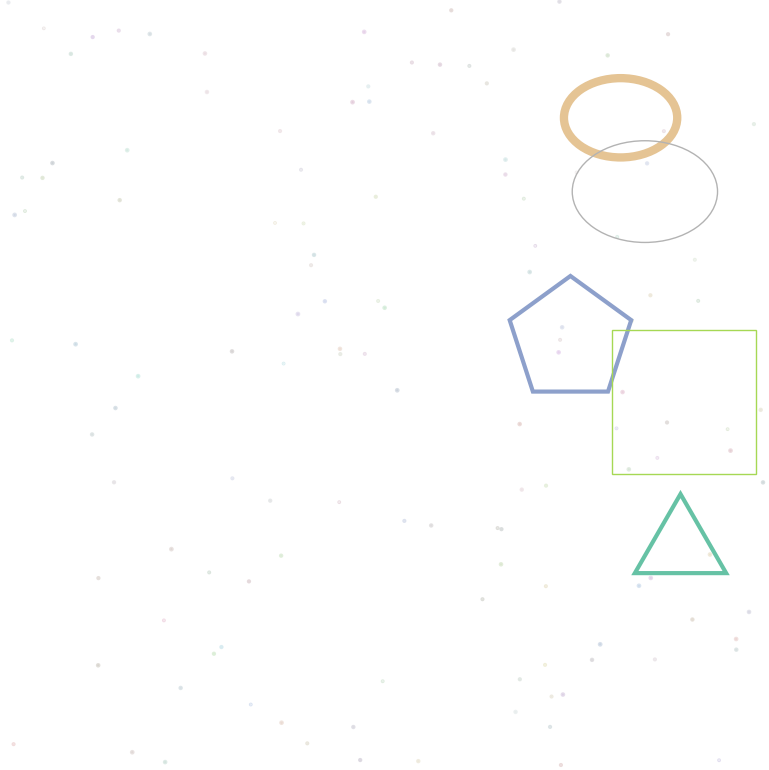[{"shape": "triangle", "thickness": 1.5, "radius": 0.34, "center": [0.884, 0.29]}, {"shape": "pentagon", "thickness": 1.5, "radius": 0.41, "center": [0.741, 0.559]}, {"shape": "square", "thickness": 0.5, "radius": 0.47, "center": [0.888, 0.478]}, {"shape": "oval", "thickness": 3, "radius": 0.37, "center": [0.806, 0.847]}, {"shape": "oval", "thickness": 0.5, "radius": 0.47, "center": [0.838, 0.751]}]